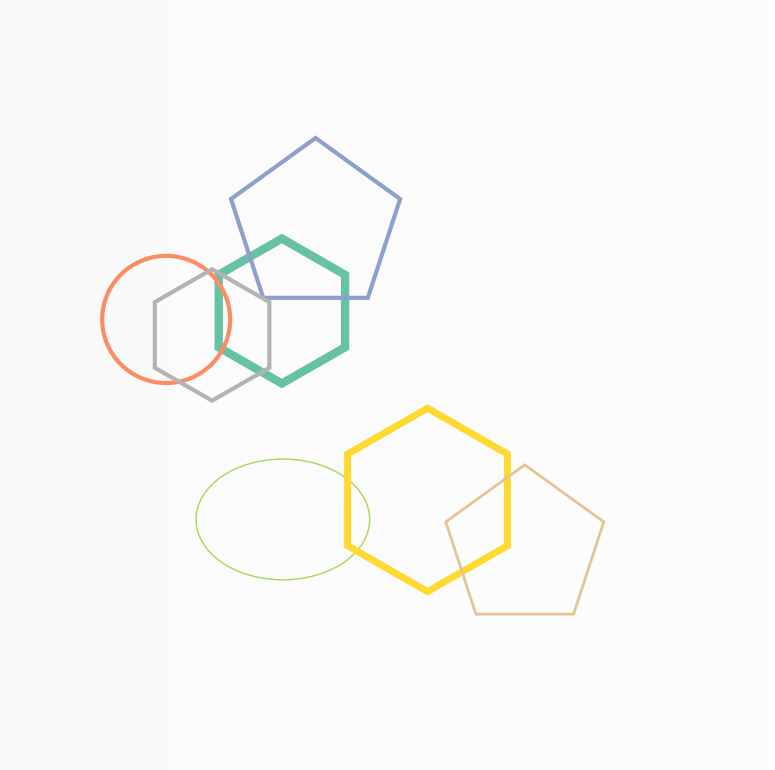[{"shape": "hexagon", "thickness": 3, "radius": 0.47, "center": [0.364, 0.596]}, {"shape": "circle", "thickness": 1.5, "radius": 0.41, "center": [0.214, 0.585]}, {"shape": "pentagon", "thickness": 1.5, "radius": 0.57, "center": [0.407, 0.706]}, {"shape": "oval", "thickness": 0.5, "radius": 0.56, "center": [0.365, 0.325]}, {"shape": "hexagon", "thickness": 2.5, "radius": 0.6, "center": [0.552, 0.351]}, {"shape": "pentagon", "thickness": 1, "radius": 0.54, "center": [0.677, 0.289]}, {"shape": "hexagon", "thickness": 1.5, "radius": 0.43, "center": [0.274, 0.565]}]